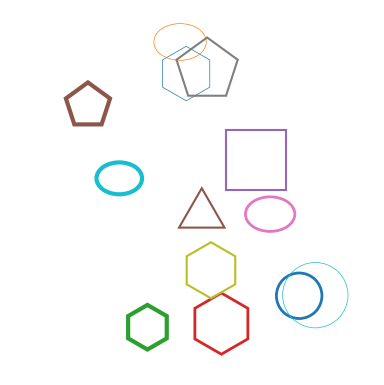[{"shape": "circle", "thickness": 2, "radius": 0.3, "center": [0.777, 0.232]}, {"shape": "hexagon", "thickness": 0.5, "radius": 0.35, "center": [0.484, 0.809]}, {"shape": "oval", "thickness": 0.5, "radius": 0.34, "center": [0.468, 0.891]}, {"shape": "hexagon", "thickness": 3, "radius": 0.29, "center": [0.383, 0.15]}, {"shape": "hexagon", "thickness": 2, "radius": 0.4, "center": [0.575, 0.159]}, {"shape": "square", "thickness": 1.5, "radius": 0.39, "center": [0.665, 0.585]}, {"shape": "triangle", "thickness": 1.5, "radius": 0.34, "center": [0.524, 0.443]}, {"shape": "pentagon", "thickness": 3, "radius": 0.3, "center": [0.228, 0.726]}, {"shape": "oval", "thickness": 2, "radius": 0.32, "center": [0.702, 0.444]}, {"shape": "pentagon", "thickness": 1.5, "radius": 0.42, "center": [0.538, 0.819]}, {"shape": "hexagon", "thickness": 1.5, "radius": 0.36, "center": [0.548, 0.298]}, {"shape": "circle", "thickness": 0.5, "radius": 0.42, "center": [0.819, 0.233]}, {"shape": "oval", "thickness": 3, "radius": 0.3, "center": [0.31, 0.537]}]